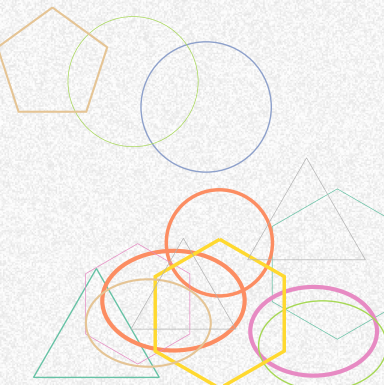[{"shape": "hexagon", "thickness": 0.5, "radius": 0.98, "center": [0.876, 0.314]}, {"shape": "triangle", "thickness": 1, "radius": 0.94, "center": [0.25, 0.114]}, {"shape": "circle", "thickness": 2.5, "radius": 0.69, "center": [0.57, 0.369]}, {"shape": "oval", "thickness": 3, "radius": 0.92, "center": [0.451, 0.219]}, {"shape": "circle", "thickness": 1, "radius": 0.85, "center": [0.535, 0.722]}, {"shape": "hexagon", "thickness": 0.5, "radius": 0.78, "center": [0.358, 0.211]}, {"shape": "oval", "thickness": 3, "radius": 0.82, "center": [0.815, 0.14]}, {"shape": "circle", "thickness": 0.5, "radius": 0.85, "center": [0.346, 0.788]}, {"shape": "oval", "thickness": 1, "radius": 0.83, "center": [0.838, 0.102]}, {"shape": "hexagon", "thickness": 2.5, "radius": 0.97, "center": [0.571, 0.185]}, {"shape": "oval", "thickness": 1.5, "radius": 0.81, "center": [0.385, 0.161]}, {"shape": "pentagon", "thickness": 1.5, "radius": 0.75, "center": [0.136, 0.831]}, {"shape": "triangle", "thickness": 0.5, "radius": 0.88, "center": [0.796, 0.413]}, {"shape": "triangle", "thickness": 0.5, "radius": 0.79, "center": [0.476, 0.224]}]